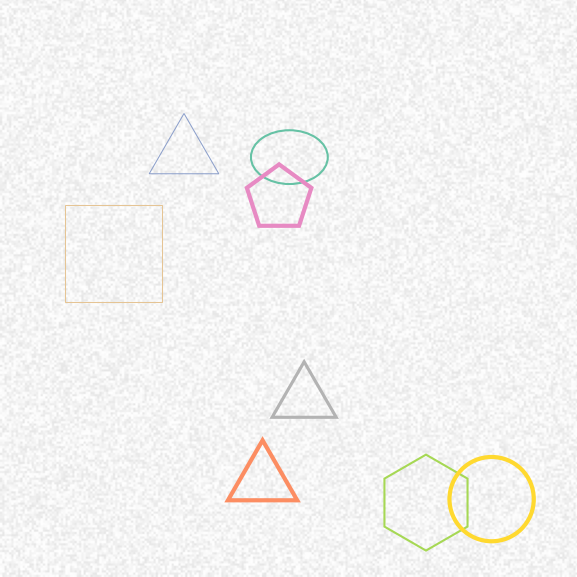[{"shape": "oval", "thickness": 1, "radius": 0.33, "center": [0.501, 0.727]}, {"shape": "triangle", "thickness": 2, "radius": 0.35, "center": [0.455, 0.167]}, {"shape": "triangle", "thickness": 0.5, "radius": 0.35, "center": [0.319, 0.733]}, {"shape": "pentagon", "thickness": 2, "radius": 0.29, "center": [0.483, 0.656]}, {"shape": "hexagon", "thickness": 1, "radius": 0.42, "center": [0.738, 0.129]}, {"shape": "circle", "thickness": 2, "radius": 0.36, "center": [0.851, 0.135]}, {"shape": "square", "thickness": 0.5, "radius": 0.42, "center": [0.197, 0.561]}, {"shape": "triangle", "thickness": 1.5, "radius": 0.32, "center": [0.527, 0.309]}]